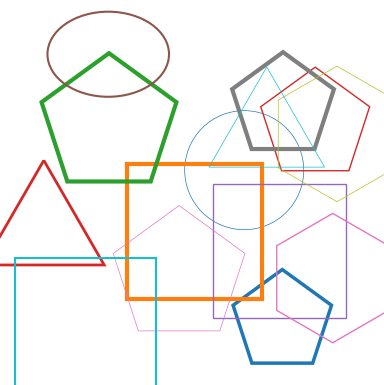[{"shape": "circle", "thickness": 0.5, "radius": 0.77, "center": [0.634, 0.558]}, {"shape": "pentagon", "thickness": 2.5, "radius": 0.67, "center": [0.733, 0.166]}, {"shape": "square", "thickness": 3, "radius": 0.88, "center": [0.505, 0.399]}, {"shape": "pentagon", "thickness": 3, "radius": 0.92, "center": [0.283, 0.678]}, {"shape": "pentagon", "thickness": 1, "radius": 0.74, "center": [0.819, 0.677]}, {"shape": "triangle", "thickness": 2, "radius": 0.91, "center": [0.114, 0.402]}, {"shape": "square", "thickness": 1, "radius": 0.87, "center": [0.727, 0.348]}, {"shape": "oval", "thickness": 1.5, "radius": 0.79, "center": [0.281, 0.859]}, {"shape": "pentagon", "thickness": 0.5, "radius": 0.9, "center": [0.465, 0.286]}, {"shape": "hexagon", "thickness": 1, "radius": 0.84, "center": [0.864, 0.278]}, {"shape": "pentagon", "thickness": 3, "radius": 0.7, "center": [0.735, 0.725]}, {"shape": "hexagon", "thickness": 0.5, "radius": 0.88, "center": [0.875, 0.652]}, {"shape": "square", "thickness": 1.5, "radius": 0.92, "center": [0.222, 0.146]}, {"shape": "triangle", "thickness": 0.5, "radius": 0.87, "center": [0.693, 0.653]}]